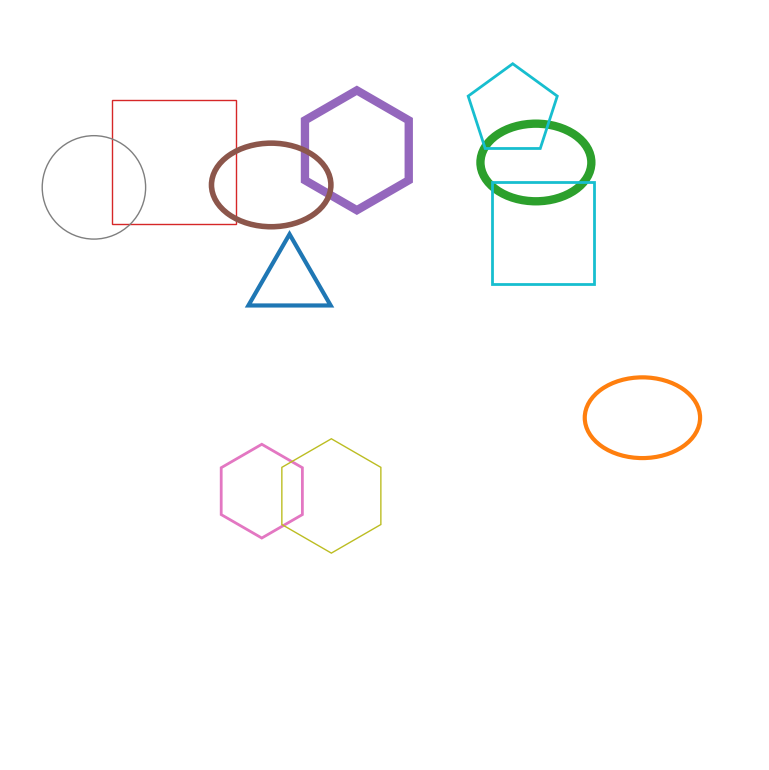[{"shape": "triangle", "thickness": 1.5, "radius": 0.31, "center": [0.376, 0.634]}, {"shape": "oval", "thickness": 1.5, "radius": 0.37, "center": [0.834, 0.458]}, {"shape": "oval", "thickness": 3, "radius": 0.36, "center": [0.696, 0.789]}, {"shape": "square", "thickness": 0.5, "radius": 0.4, "center": [0.226, 0.789]}, {"shape": "hexagon", "thickness": 3, "radius": 0.39, "center": [0.463, 0.805]}, {"shape": "oval", "thickness": 2, "radius": 0.39, "center": [0.352, 0.76]}, {"shape": "hexagon", "thickness": 1, "radius": 0.3, "center": [0.34, 0.362]}, {"shape": "circle", "thickness": 0.5, "radius": 0.34, "center": [0.122, 0.757]}, {"shape": "hexagon", "thickness": 0.5, "radius": 0.37, "center": [0.43, 0.356]}, {"shape": "pentagon", "thickness": 1, "radius": 0.3, "center": [0.666, 0.856]}, {"shape": "square", "thickness": 1, "radius": 0.33, "center": [0.705, 0.697]}]